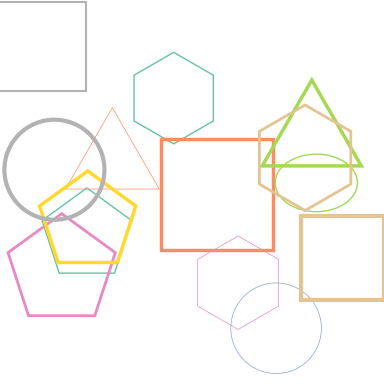[{"shape": "hexagon", "thickness": 1, "radius": 0.59, "center": [0.451, 0.745]}, {"shape": "pentagon", "thickness": 1, "radius": 0.61, "center": [0.226, 0.389]}, {"shape": "triangle", "thickness": 0.5, "radius": 0.7, "center": [0.292, 0.579]}, {"shape": "square", "thickness": 2.5, "radius": 0.72, "center": [0.563, 0.494]}, {"shape": "circle", "thickness": 0.5, "radius": 0.59, "center": [0.717, 0.147]}, {"shape": "hexagon", "thickness": 0.5, "radius": 0.61, "center": [0.618, 0.266]}, {"shape": "pentagon", "thickness": 2, "radius": 0.73, "center": [0.16, 0.299]}, {"shape": "triangle", "thickness": 2.5, "radius": 0.74, "center": [0.81, 0.643]}, {"shape": "oval", "thickness": 1, "radius": 0.53, "center": [0.822, 0.525]}, {"shape": "pentagon", "thickness": 2.5, "radius": 0.66, "center": [0.228, 0.424]}, {"shape": "hexagon", "thickness": 2, "radius": 0.69, "center": [0.792, 0.59]}, {"shape": "square", "thickness": 3, "radius": 0.54, "center": [0.89, 0.329]}, {"shape": "circle", "thickness": 3, "radius": 0.65, "center": [0.141, 0.559]}, {"shape": "square", "thickness": 1.5, "radius": 0.57, "center": [0.107, 0.879]}]